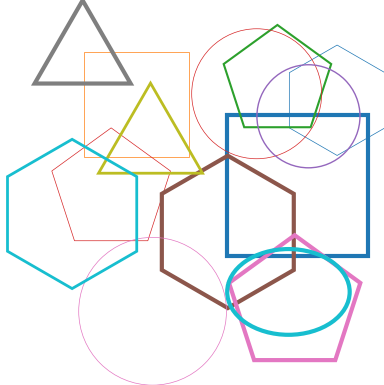[{"shape": "square", "thickness": 3, "radius": 0.92, "center": [0.773, 0.517]}, {"shape": "hexagon", "thickness": 0.5, "radius": 0.72, "center": [0.876, 0.74]}, {"shape": "square", "thickness": 0.5, "radius": 0.68, "center": [0.354, 0.728]}, {"shape": "pentagon", "thickness": 1.5, "radius": 0.73, "center": [0.721, 0.788]}, {"shape": "pentagon", "thickness": 0.5, "radius": 0.81, "center": [0.289, 0.506]}, {"shape": "circle", "thickness": 0.5, "radius": 0.84, "center": [0.667, 0.756]}, {"shape": "circle", "thickness": 1, "radius": 0.67, "center": [0.801, 0.698]}, {"shape": "hexagon", "thickness": 3, "radius": 0.99, "center": [0.592, 0.398]}, {"shape": "circle", "thickness": 0.5, "radius": 0.96, "center": [0.396, 0.192]}, {"shape": "pentagon", "thickness": 3, "radius": 0.9, "center": [0.765, 0.21]}, {"shape": "triangle", "thickness": 3, "radius": 0.72, "center": [0.215, 0.855]}, {"shape": "triangle", "thickness": 2, "radius": 0.78, "center": [0.391, 0.628]}, {"shape": "hexagon", "thickness": 2, "radius": 0.97, "center": [0.187, 0.444]}, {"shape": "oval", "thickness": 3, "radius": 0.8, "center": [0.749, 0.242]}]